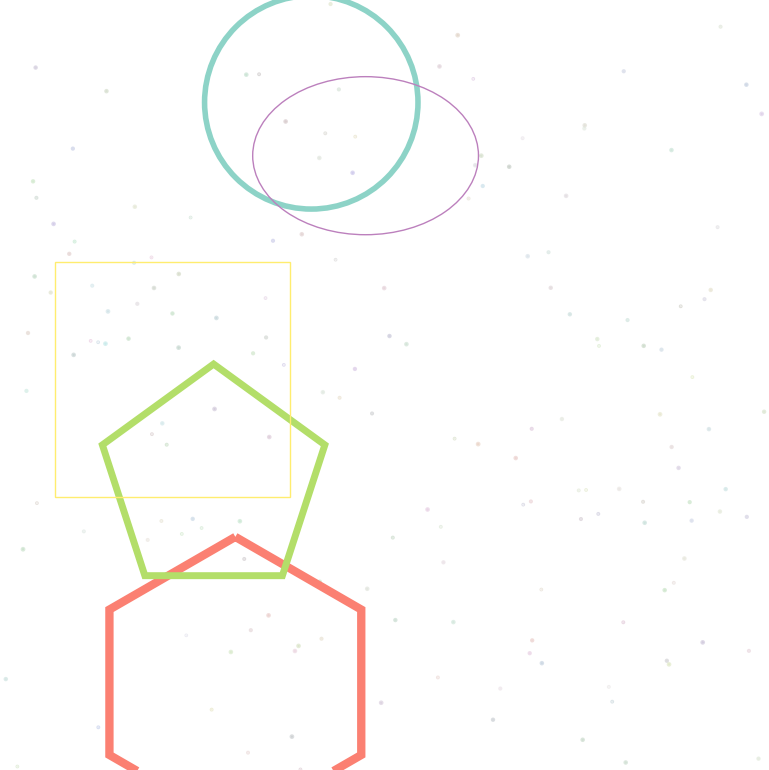[{"shape": "circle", "thickness": 2, "radius": 0.69, "center": [0.404, 0.867]}, {"shape": "hexagon", "thickness": 3, "radius": 0.94, "center": [0.306, 0.114]}, {"shape": "pentagon", "thickness": 2.5, "radius": 0.76, "center": [0.277, 0.375]}, {"shape": "oval", "thickness": 0.5, "radius": 0.73, "center": [0.475, 0.798]}, {"shape": "square", "thickness": 0.5, "radius": 0.77, "center": [0.224, 0.507]}]